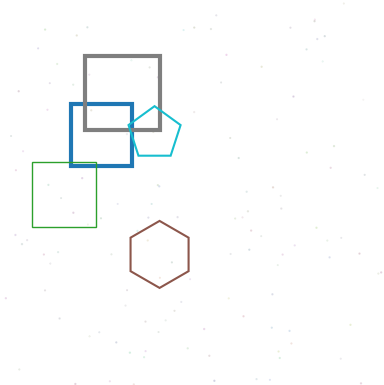[{"shape": "square", "thickness": 3, "radius": 0.4, "center": [0.263, 0.65]}, {"shape": "square", "thickness": 1, "radius": 0.42, "center": [0.167, 0.495]}, {"shape": "hexagon", "thickness": 1.5, "radius": 0.44, "center": [0.414, 0.339]}, {"shape": "square", "thickness": 3, "radius": 0.49, "center": [0.318, 0.758]}, {"shape": "pentagon", "thickness": 1.5, "radius": 0.36, "center": [0.401, 0.653]}]